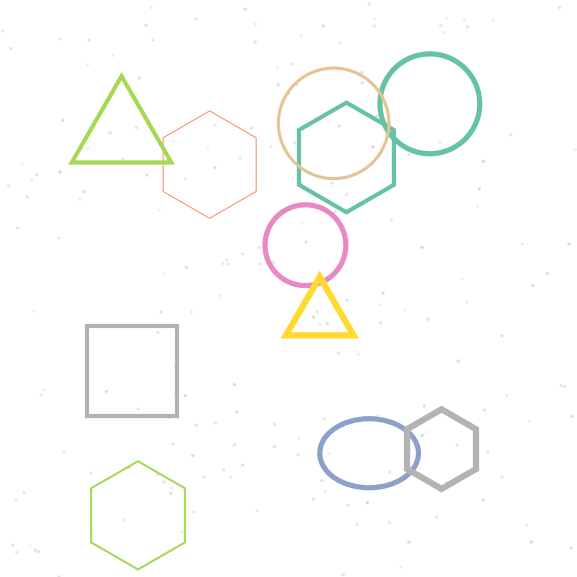[{"shape": "hexagon", "thickness": 2, "radius": 0.47, "center": [0.6, 0.727]}, {"shape": "circle", "thickness": 2.5, "radius": 0.43, "center": [0.744, 0.819]}, {"shape": "hexagon", "thickness": 0.5, "radius": 0.47, "center": [0.363, 0.714]}, {"shape": "oval", "thickness": 2.5, "radius": 0.43, "center": [0.639, 0.214]}, {"shape": "circle", "thickness": 2.5, "radius": 0.35, "center": [0.529, 0.575]}, {"shape": "hexagon", "thickness": 1, "radius": 0.47, "center": [0.239, 0.107]}, {"shape": "triangle", "thickness": 2, "radius": 0.5, "center": [0.211, 0.768]}, {"shape": "triangle", "thickness": 3, "radius": 0.34, "center": [0.554, 0.452]}, {"shape": "circle", "thickness": 1.5, "radius": 0.48, "center": [0.578, 0.786]}, {"shape": "square", "thickness": 2, "radius": 0.39, "center": [0.229, 0.356]}, {"shape": "hexagon", "thickness": 3, "radius": 0.34, "center": [0.765, 0.221]}]